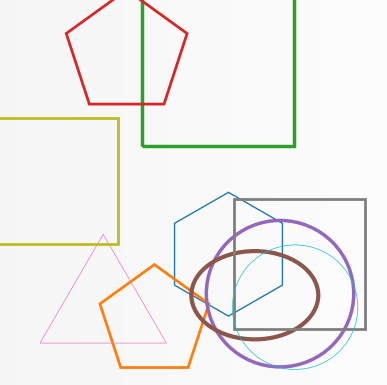[{"shape": "hexagon", "thickness": 1, "radius": 0.8, "center": [0.59, 0.34]}, {"shape": "pentagon", "thickness": 2, "radius": 0.74, "center": [0.398, 0.165]}, {"shape": "square", "thickness": 2.5, "radius": 0.98, "center": [0.562, 0.816]}, {"shape": "pentagon", "thickness": 2, "radius": 0.82, "center": [0.327, 0.862]}, {"shape": "circle", "thickness": 2.5, "radius": 0.95, "center": [0.723, 0.237]}, {"shape": "oval", "thickness": 3, "radius": 0.82, "center": [0.658, 0.233]}, {"shape": "triangle", "thickness": 0.5, "radius": 0.94, "center": [0.266, 0.203]}, {"shape": "square", "thickness": 2, "radius": 0.85, "center": [0.772, 0.314]}, {"shape": "square", "thickness": 2, "radius": 0.82, "center": [0.14, 0.529]}, {"shape": "circle", "thickness": 0.5, "radius": 0.81, "center": [0.762, 0.202]}]